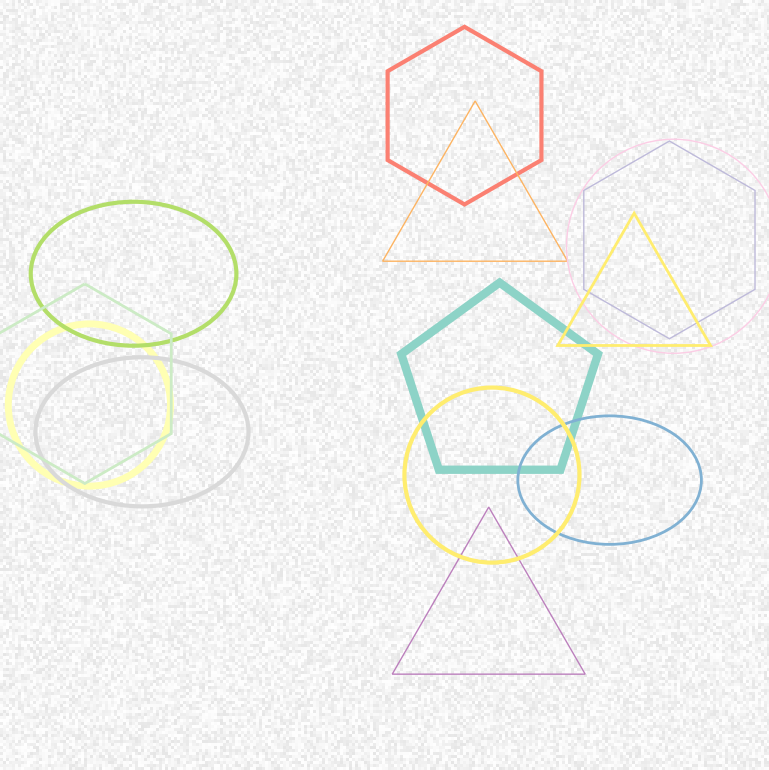[{"shape": "pentagon", "thickness": 3, "radius": 0.67, "center": [0.649, 0.499]}, {"shape": "circle", "thickness": 2.5, "radius": 0.53, "center": [0.116, 0.474]}, {"shape": "hexagon", "thickness": 0.5, "radius": 0.64, "center": [0.869, 0.688]}, {"shape": "hexagon", "thickness": 1.5, "radius": 0.58, "center": [0.603, 0.85]}, {"shape": "oval", "thickness": 1, "radius": 0.6, "center": [0.792, 0.376]}, {"shape": "triangle", "thickness": 0.5, "radius": 0.69, "center": [0.617, 0.73]}, {"shape": "oval", "thickness": 1.5, "radius": 0.67, "center": [0.173, 0.645]}, {"shape": "circle", "thickness": 0.5, "radius": 0.7, "center": [0.875, 0.68]}, {"shape": "oval", "thickness": 1.5, "radius": 0.69, "center": [0.184, 0.439]}, {"shape": "triangle", "thickness": 0.5, "radius": 0.72, "center": [0.635, 0.197]}, {"shape": "hexagon", "thickness": 1, "radius": 0.65, "center": [0.11, 0.502]}, {"shape": "triangle", "thickness": 1, "radius": 0.57, "center": [0.824, 0.609]}, {"shape": "circle", "thickness": 1.5, "radius": 0.57, "center": [0.639, 0.383]}]